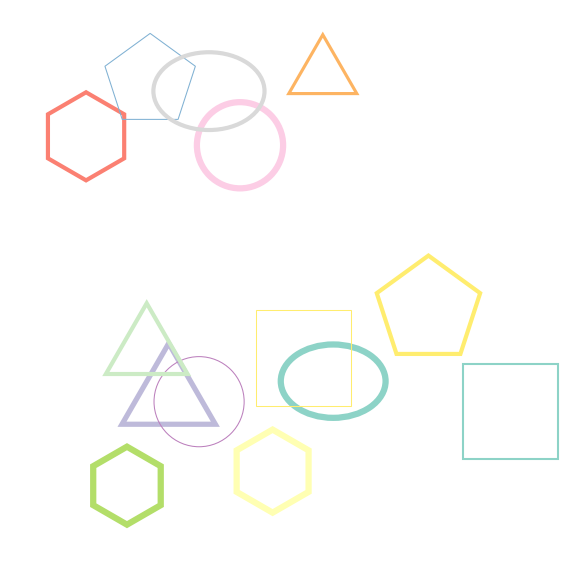[{"shape": "oval", "thickness": 3, "radius": 0.45, "center": [0.577, 0.339]}, {"shape": "square", "thickness": 1, "radius": 0.41, "center": [0.884, 0.287]}, {"shape": "hexagon", "thickness": 3, "radius": 0.36, "center": [0.472, 0.183]}, {"shape": "triangle", "thickness": 2.5, "radius": 0.47, "center": [0.292, 0.311]}, {"shape": "hexagon", "thickness": 2, "radius": 0.38, "center": [0.149, 0.763]}, {"shape": "pentagon", "thickness": 0.5, "radius": 0.41, "center": [0.26, 0.859]}, {"shape": "triangle", "thickness": 1.5, "radius": 0.34, "center": [0.559, 0.871]}, {"shape": "hexagon", "thickness": 3, "radius": 0.34, "center": [0.22, 0.158]}, {"shape": "circle", "thickness": 3, "radius": 0.37, "center": [0.416, 0.748]}, {"shape": "oval", "thickness": 2, "radius": 0.48, "center": [0.362, 0.841]}, {"shape": "circle", "thickness": 0.5, "radius": 0.39, "center": [0.345, 0.304]}, {"shape": "triangle", "thickness": 2, "radius": 0.41, "center": [0.254, 0.392]}, {"shape": "pentagon", "thickness": 2, "radius": 0.47, "center": [0.742, 0.462]}, {"shape": "square", "thickness": 0.5, "radius": 0.41, "center": [0.525, 0.379]}]